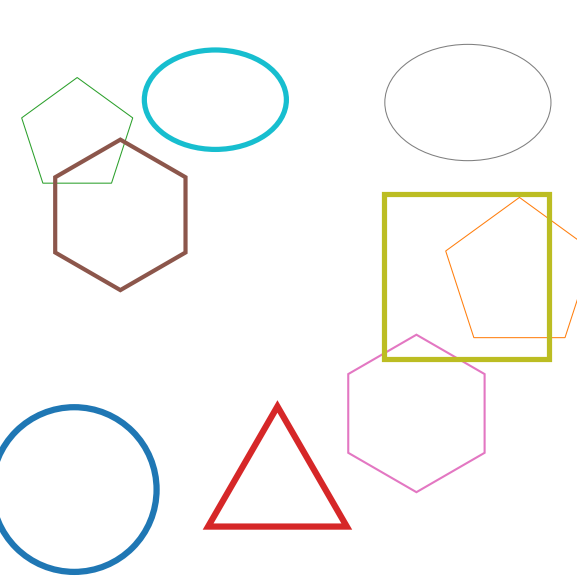[{"shape": "circle", "thickness": 3, "radius": 0.71, "center": [0.129, 0.151]}, {"shape": "pentagon", "thickness": 0.5, "radius": 0.67, "center": [0.899, 0.523]}, {"shape": "pentagon", "thickness": 0.5, "radius": 0.51, "center": [0.134, 0.764]}, {"shape": "triangle", "thickness": 3, "radius": 0.69, "center": [0.48, 0.157]}, {"shape": "hexagon", "thickness": 2, "radius": 0.65, "center": [0.208, 0.627]}, {"shape": "hexagon", "thickness": 1, "radius": 0.68, "center": [0.721, 0.283]}, {"shape": "oval", "thickness": 0.5, "radius": 0.72, "center": [0.81, 0.822]}, {"shape": "square", "thickness": 2.5, "radius": 0.71, "center": [0.807, 0.52]}, {"shape": "oval", "thickness": 2.5, "radius": 0.61, "center": [0.373, 0.826]}]